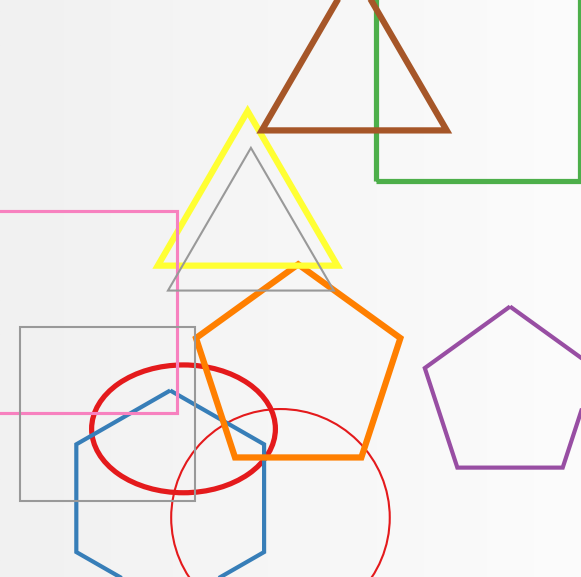[{"shape": "circle", "thickness": 1, "radius": 0.94, "center": [0.483, 0.103]}, {"shape": "oval", "thickness": 2.5, "radius": 0.79, "center": [0.316, 0.257]}, {"shape": "hexagon", "thickness": 2, "radius": 0.93, "center": [0.293, 0.136]}, {"shape": "square", "thickness": 2.5, "radius": 0.88, "center": [0.823, 0.861]}, {"shape": "pentagon", "thickness": 2, "radius": 0.77, "center": [0.877, 0.314]}, {"shape": "pentagon", "thickness": 3, "radius": 0.92, "center": [0.513, 0.357]}, {"shape": "triangle", "thickness": 3, "radius": 0.89, "center": [0.426, 0.628]}, {"shape": "triangle", "thickness": 3, "radius": 0.92, "center": [0.61, 0.865]}, {"shape": "square", "thickness": 1.5, "radius": 0.88, "center": [0.13, 0.459]}, {"shape": "square", "thickness": 1, "radius": 0.75, "center": [0.185, 0.282]}, {"shape": "triangle", "thickness": 1, "radius": 0.82, "center": [0.432, 0.578]}]